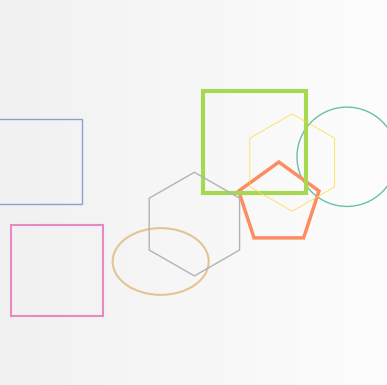[{"shape": "circle", "thickness": 1, "radius": 0.64, "center": [0.895, 0.593]}, {"shape": "pentagon", "thickness": 2.5, "radius": 0.54, "center": [0.72, 0.47]}, {"shape": "square", "thickness": 1, "radius": 0.55, "center": [0.102, 0.581]}, {"shape": "square", "thickness": 1.5, "radius": 0.59, "center": [0.148, 0.297]}, {"shape": "square", "thickness": 3, "radius": 0.66, "center": [0.656, 0.63]}, {"shape": "hexagon", "thickness": 0.5, "radius": 0.63, "center": [0.754, 0.578]}, {"shape": "oval", "thickness": 1.5, "radius": 0.62, "center": [0.415, 0.321]}, {"shape": "hexagon", "thickness": 1, "radius": 0.67, "center": [0.502, 0.418]}]